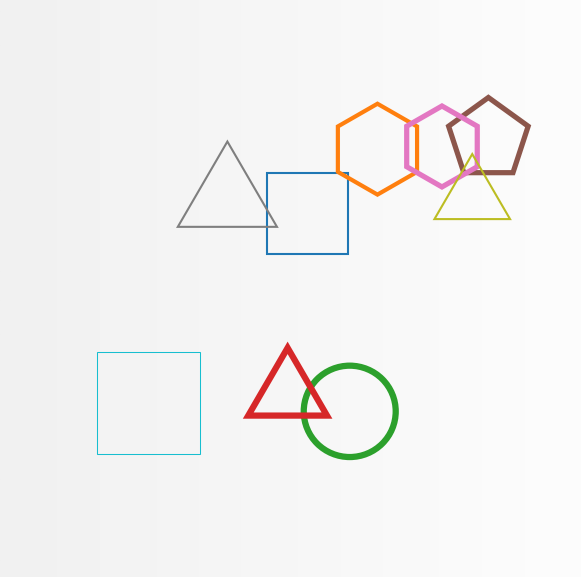[{"shape": "square", "thickness": 1, "radius": 0.35, "center": [0.53, 0.629]}, {"shape": "hexagon", "thickness": 2, "radius": 0.39, "center": [0.649, 0.741]}, {"shape": "circle", "thickness": 3, "radius": 0.4, "center": [0.602, 0.287]}, {"shape": "triangle", "thickness": 3, "radius": 0.39, "center": [0.495, 0.319]}, {"shape": "pentagon", "thickness": 2.5, "radius": 0.36, "center": [0.84, 0.758]}, {"shape": "hexagon", "thickness": 2.5, "radius": 0.35, "center": [0.76, 0.746]}, {"shape": "triangle", "thickness": 1, "radius": 0.49, "center": [0.391, 0.656]}, {"shape": "triangle", "thickness": 1, "radius": 0.38, "center": [0.812, 0.657]}, {"shape": "square", "thickness": 0.5, "radius": 0.44, "center": [0.256, 0.302]}]